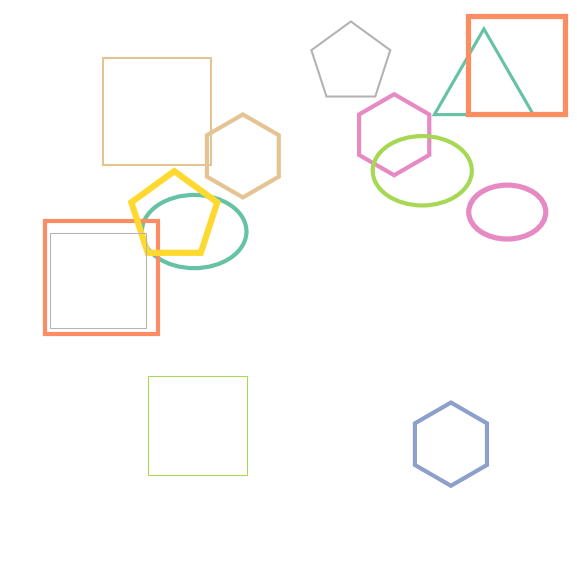[{"shape": "triangle", "thickness": 1.5, "radius": 0.49, "center": [0.838, 0.85]}, {"shape": "oval", "thickness": 2, "radius": 0.45, "center": [0.336, 0.598]}, {"shape": "square", "thickness": 2, "radius": 0.49, "center": [0.176, 0.519]}, {"shape": "square", "thickness": 2.5, "radius": 0.42, "center": [0.895, 0.886]}, {"shape": "hexagon", "thickness": 2, "radius": 0.36, "center": [0.781, 0.23]}, {"shape": "hexagon", "thickness": 2, "radius": 0.35, "center": [0.683, 0.766]}, {"shape": "oval", "thickness": 2.5, "radius": 0.33, "center": [0.878, 0.632]}, {"shape": "square", "thickness": 0.5, "radius": 0.43, "center": [0.342, 0.262]}, {"shape": "oval", "thickness": 2, "radius": 0.43, "center": [0.731, 0.703]}, {"shape": "pentagon", "thickness": 3, "radius": 0.39, "center": [0.302, 0.625]}, {"shape": "hexagon", "thickness": 2, "radius": 0.36, "center": [0.421, 0.729]}, {"shape": "square", "thickness": 1, "radius": 0.47, "center": [0.272, 0.806]}, {"shape": "square", "thickness": 0.5, "radius": 0.41, "center": [0.169, 0.513]}, {"shape": "pentagon", "thickness": 1, "radius": 0.36, "center": [0.608, 0.89]}]